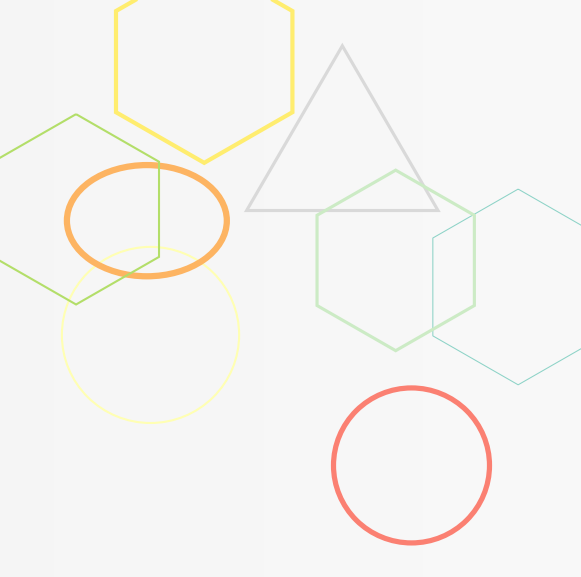[{"shape": "hexagon", "thickness": 0.5, "radius": 0.85, "center": [0.891, 0.502]}, {"shape": "circle", "thickness": 1, "radius": 0.76, "center": [0.259, 0.419]}, {"shape": "circle", "thickness": 2.5, "radius": 0.67, "center": [0.708, 0.193]}, {"shape": "oval", "thickness": 3, "radius": 0.69, "center": [0.253, 0.617]}, {"shape": "hexagon", "thickness": 1, "radius": 0.82, "center": [0.131, 0.637]}, {"shape": "triangle", "thickness": 1.5, "radius": 0.95, "center": [0.589, 0.73]}, {"shape": "hexagon", "thickness": 1.5, "radius": 0.78, "center": [0.681, 0.548]}, {"shape": "hexagon", "thickness": 2, "radius": 0.88, "center": [0.351, 0.892]}]